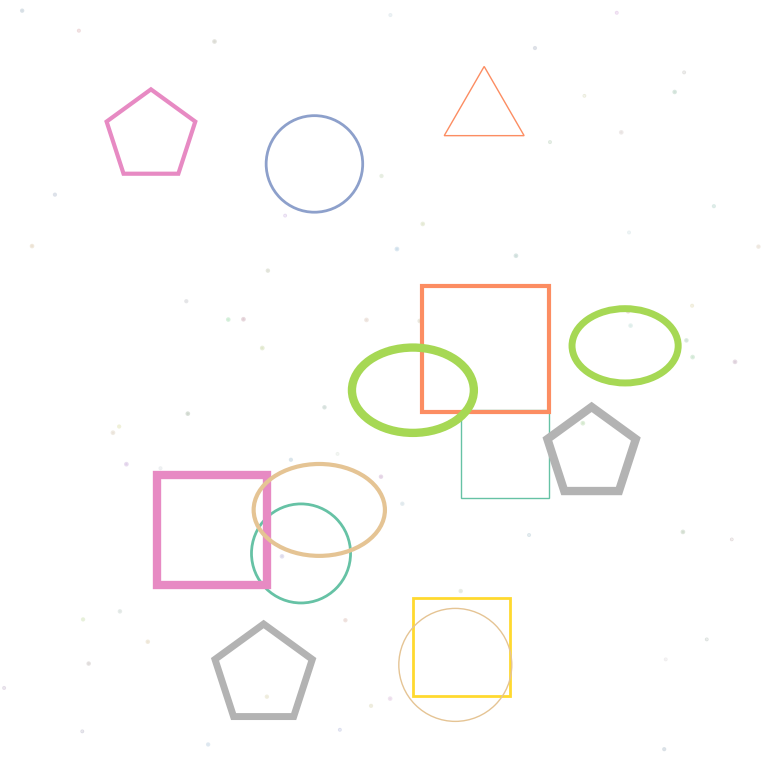[{"shape": "circle", "thickness": 1, "radius": 0.32, "center": [0.391, 0.281]}, {"shape": "square", "thickness": 0.5, "radius": 0.29, "center": [0.656, 0.41]}, {"shape": "triangle", "thickness": 0.5, "radius": 0.3, "center": [0.629, 0.854]}, {"shape": "square", "thickness": 1.5, "radius": 0.41, "center": [0.63, 0.547]}, {"shape": "circle", "thickness": 1, "radius": 0.31, "center": [0.408, 0.787]}, {"shape": "square", "thickness": 3, "radius": 0.36, "center": [0.276, 0.312]}, {"shape": "pentagon", "thickness": 1.5, "radius": 0.3, "center": [0.196, 0.823]}, {"shape": "oval", "thickness": 3, "radius": 0.4, "center": [0.536, 0.493]}, {"shape": "oval", "thickness": 2.5, "radius": 0.34, "center": [0.812, 0.551]}, {"shape": "square", "thickness": 1, "radius": 0.32, "center": [0.599, 0.16]}, {"shape": "oval", "thickness": 1.5, "radius": 0.43, "center": [0.415, 0.338]}, {"shape": "circle", "thickness": 0.5, "radius": 0.37, "center": [0.591, 0.137]}, {"shape": "pentagon", "thickness": 3, "radius": 0.3, "center": [0.768, 0.411]}, {"shape": "pentagon", "thickness": 2.5, "radius": 0.33, "center": [0.342, 0.123]}]